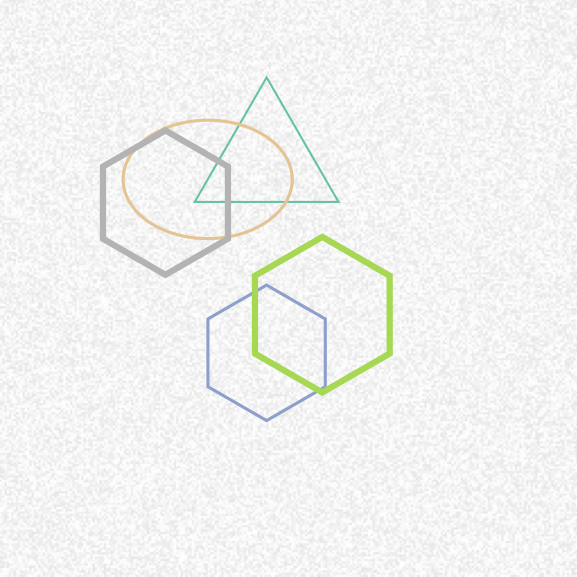[{"shape": "triangle", "thickness": 1, "radius": 0.72, "center": [0.462, 0.721]}, {"shape": "hexagon", "thickness": 1.5, "radius": 0.59, "center": [0.462, 0.388]}, {"shape": "hexagon", "thickness": 3, "radius": 0.67, "center": [0.558, 0.454]}, {"shape": "oval", "thickness": 1.5, "radius": 0.73, "center": [0.36, 0.688]}, {"shape": "hexagon", "thickness": 3, "radius": 0.62, "center": [0.287, 0.648]}]